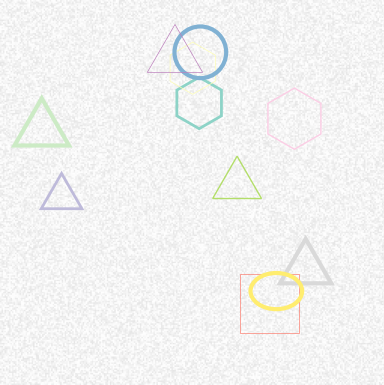[{"shape": "hexagon", "thickness": 2, "radius": 0.33, "center": [0.517, 0.733]}, {"shape": "hexagon", "thickness": 0.5, "radius": 0.34, "center": [0.501, 0.823]}, {"shape": "triangle", "thickness": 2, "radius": 0.31, "center": [0.16, 0.488]}, {"shape": "square", "thickness": 0.5, "radius": 0.38, "center": [0.701, 0.212]}, {"shape": "circle", "thickness": 3, "radius": 0.34, "center": [0.52, 0.864]}, {"shape": "triangle", "thickness": 1, "radius": 0.37, "center": [0.616, 0.521]}, {"shape": "hexagon", "thickness": 1, "radius": 0.4, "center": [0.765, 0.692]}, {"shape": "triangle", "thickness": 3, "radius": 0.38, "center": [0.794, 0.303]}, {"shape": "triangle", "thickness": 0.5, "radius": 0.41, "center": [0.454, 0.853]}, {"shape": "triangle", "thickness": 3, "radius": 0.41, "center": [0.108, 0.663]}, {"shape": "oval", "thickness": 3, "radius": 0.34, "center": [0.718, 0.244]}]